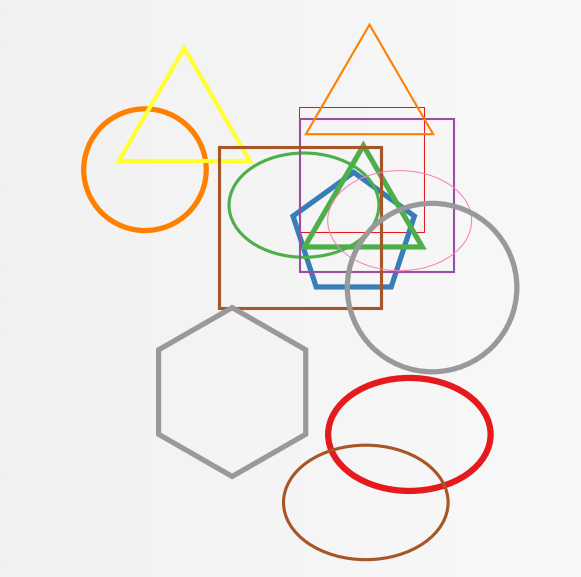[{"shape": "oval", "thickness": 3, "radius": 0.7, "center": [0.704, 0.247]}, {"shape": "square", "thickness": 0.5, "radius": 0.54, "center": [0.622, 0.705]}, {"shape": "pentagon", "thickness": 2.5, "radius": 0.55, "center": [0.609, 0.591]}, {"shape": "triangle", "thickness": 2.5, "radius": 0.59, "center": [0.625, 0.63]}, {"shape": "oval", "thickness": 1.5, "radius": 0.64, "center": [0.523, 0.644]}, {"shape": "square", "thickness": 1, "radius": 0.66, "center": [0.649, 0.661]}, {"shape": "triangle", "thickness": 1, "radius": 0.63, "center": [0.636, 0.83]}, {"shape": "circle", "thickness": 2.5, "radius": 0.53, "center": [0.249, 0.705]}, {"shape": "triangle", "thickness": 2, "radius": 0.65, "center": [0.317, 0.785]}, {"shape": "oval", "thickness": 1.5, "radius": 0.71, "center": [0.629, 0.129]}, {"shape": "square", "thickness": 1.5, "radius": 0.7, "center": [0.517, 0.605]}, {"shape": "oval", "thickness": 0.5, "radius": 0.62, "center": [0.688, 0.617]}, {"shape": "hexagon", "thickness": 2.5, "radius": 0.73, "center": [0.399, 0.32]}, {"shape": "circle", "thickness": 2.5, "radius": 0.73, "center": [0.743, 0.501]}]